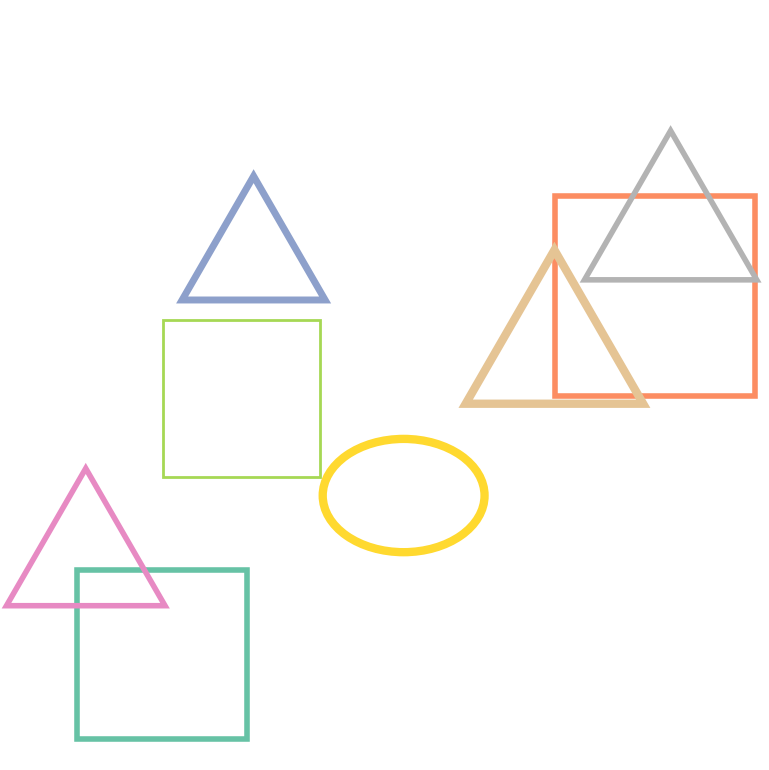[{"shape": "square", "thickness": 2, "radius": 0.55, "center": [0.211, 0.15]}, {"shape": "square", "thickness": 2, "radius": 0.65, "center": [0.851, 0.615]}, {"shape": "triangle", "thickness": 2.5, "radius": 0.54, "center": [0.329, 0.664]}, {"shape": "triangle", "thickness": 2, "radius": 0.59, "center": [0.111, 0.273]}, {"shape": "square", "thickness": 1, "radius": 0.51, "center": [0.314, 0.483]}, {"shape": "oval", "thickness": 3, "radius": 0.53, "center": [0.524, 0.356]}, {"shape": "triangle", "thickness": 3, "radius": 0.67, "center": [0.72, 0.542]}, {"shape": "triangle", "thickness": 2, "radius": 0.65, "center": [0.871, 0.701]}]